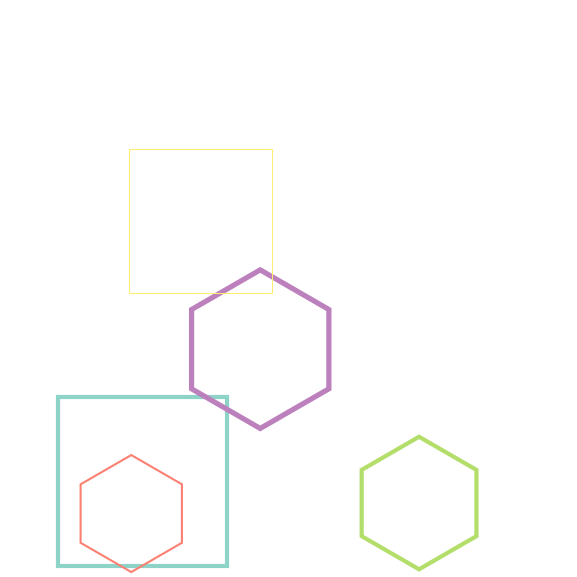[{"shape": "square", "thickness": 2, "radius": 0.73, "center": [0.247, 0.166]}, {"shape": "hexagon", "thickness": 1, "radius": 0.51, "center": [0.227, 0.11]}, {"shape": "hexagon", "thickness": 2, "radius": 0.57, "center": [0.726, 0.128]}, {"shape": "hexagon", "thickness": 2.5, "radius": 0.69, "center": [0.451, 0.395]}, {"shape": "square", "thickness": 0.5, "radius": 0.62, "center": [0.347, 0.617]}]